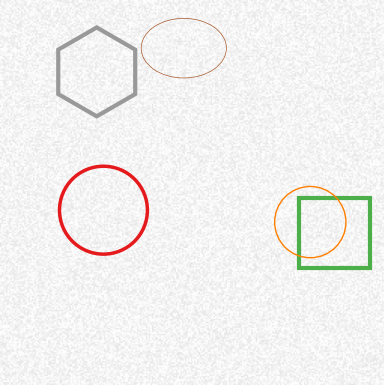[{"shape": "circle", "thickness": 2.5, "radius": 0.57, "center": [0.269, 0.454]}, {"shape": "square", "thickness": 3, "radius": 0.46, "center": [0.869, 0.395]}, {"shape": "circle", "thickness": 1, "radius": 0.46, "center": [0.806, 0.423]}, {"shape": "oval", "thickness": 0.5, "radius": 0.55, "center": [0.477, 0.875]}, {"shape": "hexagon", "thickness": 3, "radius": 0.58, "center": [0.251, 0.813]}]